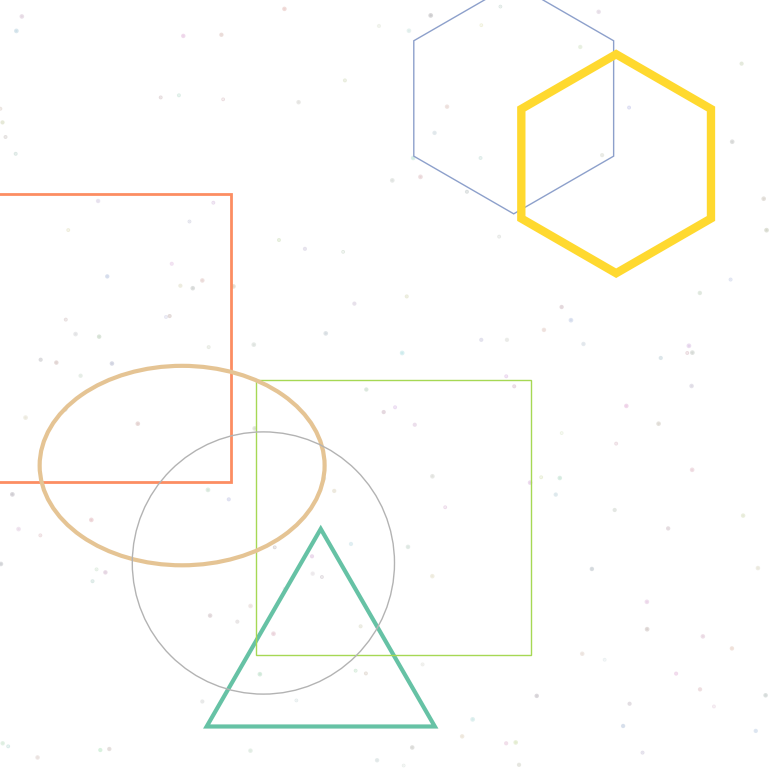[{"shape": "triangle", "thickness": 1.5, "radius": 0.86, "center": [0.417, 0.142]}, {"shape": "square", "thickness": 1, "radius": 0.94, "center": [0.112, 0.561]}, {"shape": "hexagon", "thickness": 0.5, "radius": 0.75, "center": [0.667, 0.872]}, {"shape": "square", "thickness": 0.5, "radius": 0.89, "center": [0.512, 0.328]}, {"shape": "hexagon", "thickness": 3, "radius": 0.71, "center": [0.8, 0.787]}, {"shape": "oval", "thickness": 1.5, "radius": 0.93, "center": [0.237, 0.395]}, {"shape": "circle", "thickness": 0.5, "radius": 0.85, "center": [0.342, 0.269]}]